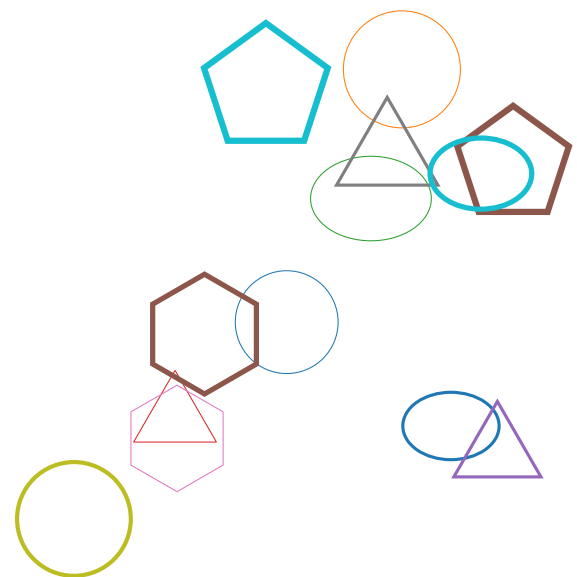[{"shape": "circle", "thickness": 0.5, "radius": 0.45, "center": [0.496, 0.441]}, {"shape": "oval", "thickness": 1.5, "radius": 0.42, "center": [0.781, 0.261]}, {"shape": "circle", "thickness": 0.5, "radius": 0.51, "center": [0.696, 0.879]}, {"shape": "oval", "thickness": 0.5, "radius": 0.52, "center": [0.642, 0.655]}, {"shape": "triangle", "thickness": 0.5, "radius": 0.41, "center": [0.303, 0.275]}, {"shape": "triangle", "thickness": 1.5, "radius": 0.44, "center": [0.861, 0.217]}, {"shape": "hexagon", "thickness": 2.5, "radius": 0.52, "center": [0.354, 0.421]}, {"shape": "pentagon", "thickness": 3, "radius": 0.51, "center": [0.889, 0.714]}, {"shape": "hexagon", "thickness": 0.5, "radius": 0.46, "center": [0.307, 0.24]}, {"shape": "triangle", "thickness": 1.5, "radius": 0.51, "center": [0.67, 0.729]}, {"shape": "circle", "thickness": 2, "radius": 0.49, "center": [0.128, 0.101]}, {"shape": "oval", "thickness": 2.5, "radius": 0.44, "center": [0.833, 0.699]}, {"shape": "pentagon", "thickness": 3, "radius": 0.56, "center": [0.46, 0.847]}]